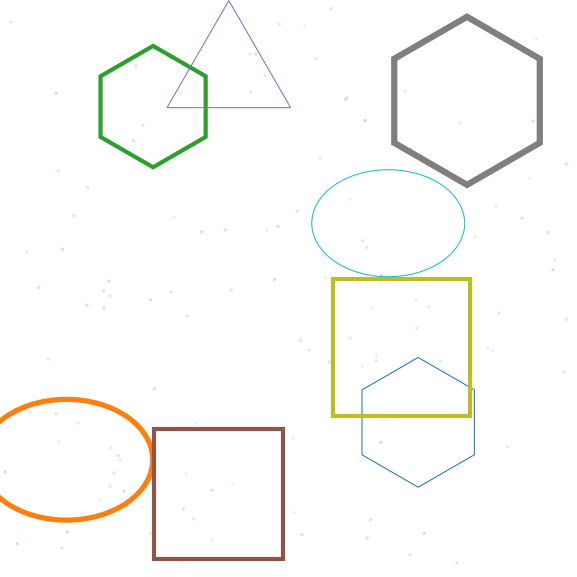[{"shape": "hexagon", "thickness": 0.5, "radius": 0.56, "center": [0.724, 0.268]}, {"shape": "oval", "thickness": 2.5, "radius": 0.75, "center": [0.115, 0.203]}, {"shape": "hexagon", "thickness": 2, "radius": 0.53, "center": [0.265, 0.815]}, {"shape": "triangle", "thickness": 0.5, "radius": 0.62, "center": [0.396, 0.875]}, {"shape": "square", "thickness": 2, "radius": 0.56, "center": [0.378, 0.144]}, {"shape": "hexagon", "thickness": 3, "radius": 0.73, "center": [0.809, 0.825]}, {"shape": "square", "thickness": 2, "radius": 0.59, "center": [0.695, 0.398]}, {"shape": "oval", "thickness": 0.5, "radius": 0.66, "center": [0.672, 0.613]}]